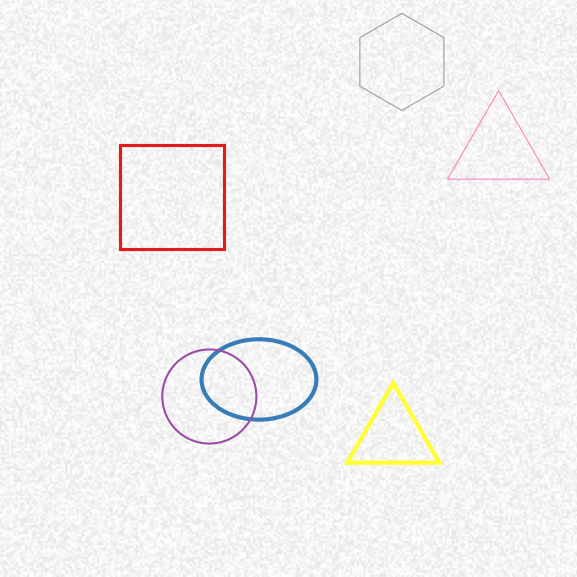[{"shape": "square", "thickness": 1.5, "radius": 0.45, "center": [0.298, 0.658]}, {"shape": "oval", "thickness": 2, "radius": 0.5, "center": [0.448, 0.342]}, {"shape": "circle", "thickness": 1, "radius": 0.41, "center": [0.363, 0.313]}, {"shape": "triangle", "thickness": 2, "radius": 0.46, "center": [0.681, 0.244]}, {"shape": "triangle", "thickness": 0.5, "radius": 0.51, "center": [0.863, 0.74]}, {"shape": "hexagon", "thickness": 0.5, "radius": 0.42, "center": [0.696, 0.892]}]